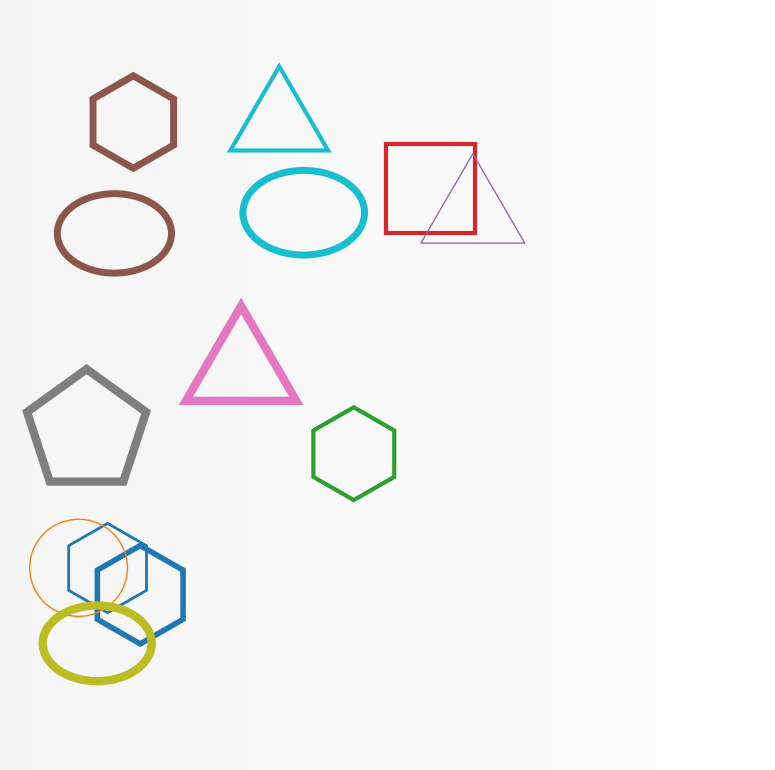[{"shape": "hexagon", "thickness": 1, "radius": 0.29, "center": [0.139, 0.262]}, {"shape": "hexagon", "thickness": 2, "radius": 0.32, "center": [0.181, 0.228]}, {"shape": "circle", "thickness": 0.5, "radius": 0.32, "center": [0.101, 0.263]}, {"shape": "hexagon", "thickness": 1.5, "radius": 0.3, "center": [0.457, 0.411]}, {"shape": "square", "thickness": 1.5, "radius": 0.29, "center": [0.555, 0.755]}, {"shape": "triangle", "thickness": 0.5, "radius": 0.39, "center": [0.61, 0.723]}, {"shape": "oval", "thickness": 2.5, "radius": 0.37, "center": [0.148, 0.697]}, {"shape": "hexagon", "thickness": 2.5, "radius": 0.3, "center": [0.172, 0.842]}, {"shape": "triangle", "thickness": 3, "radius": 0.41, "center": [0.311, 0.52]}, {"shape": "pentagon", "thickness": 3, "radius": 0.4, "center": [0.112, 0.44]}, {"shape": "oval", "thickness": 3, "radius": 0.35, "center": [0.125, 0.164]}, {"shape": "triangle", "thickness": 1.5, "radius": 0.36, "center": [0.36, 0.841]}, {"shape": "oval", "thickness": 2.5, "radius": 0.39, "center": [0.392, 0.724]}]